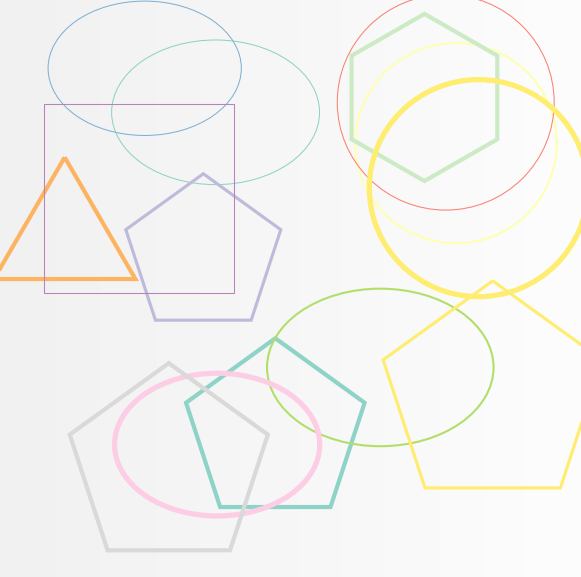[{"shape": "pentagon", "thickness": 2, "radius": 0.81, "center": [0.474, 0.252]}, {"shape": "oval", "thickness": 0.5, "radius": 0.89, "center": [0.371, 0.805]}, {"shape": "circle", "thickness": 1, "radius": 0.87, "center": [0.785, 0.751]}, {"shape": "pentagon", "thickness": 1.5, "radius": 0.7, "center": [0.35, 0.558]}, {"shape": "circle", "thickness": 0.5, "radius": 0.93, "center": [0.767, 0.822]}, {"shape": "oval", "thickness": 0.5, "radius": 0.83, "center": [0.249, 0.881]}, {"shape": "triangle", "thickness": 2, "radius": 0.7, "center": [0.111, 0.586]}, {"shape": "oval", "thickness": 1, "radius": 0.97, "center": [0.654, 0.363]}, {"shape": "oval", "thickness": 2.5, "radius": 0.88, "center": [0.374, 0.229]}, {"shape": "pentagon", "thickness": 2, "radius": 0.9, "center": [0.29, 0.191]}, {"shape": "square", "thickness": 0.5, "radius": 0.82, "center": [0.24, 0.655]}, {"shape": "hexagon", "thickness": 2, "radius": 0.72, "center": [0.73, 0.83]}, {"shape": "pentagon", "thickness": 1.5, "radius": 0.99, "center": [0.848, 0.315]}, {"shape": "circle", "thickness": 2.5, "radius": 0.94, "center": [0.823, 0.673]}]